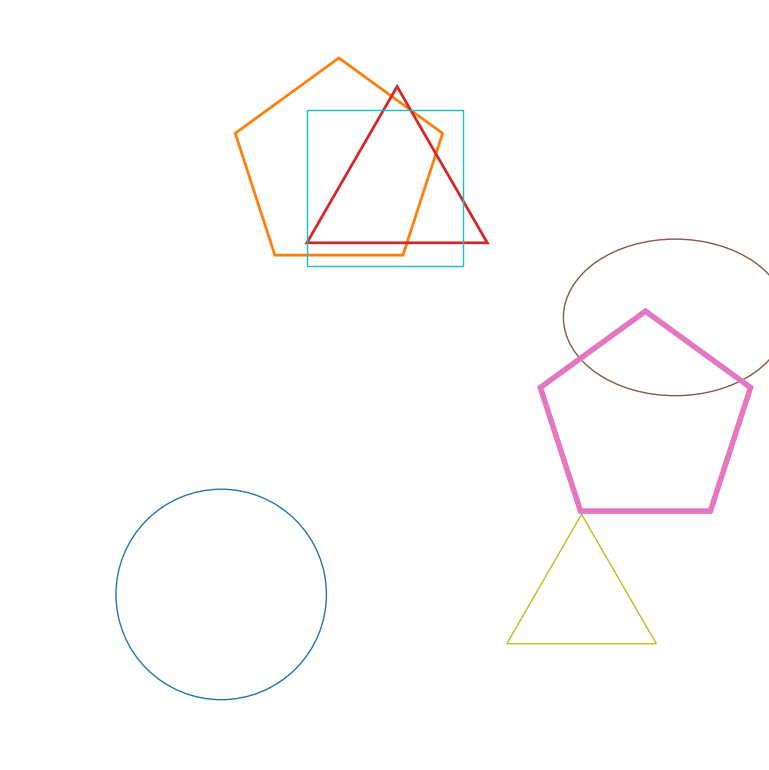[{"shape": "circle", "thickness": 0.5, "radius": 0.68, "center": [0.287, 0.228]}, {"shape": "pentagon", "thickness": 1, "radius": 0.71, "center": [0.44, 0.783]}, {"shape": "triangle", "thickness": 1, "radius": 0.68, "center": [0.516, 0.752]}, {"shape": "oval", "thickness": 0.5, "radius": 0.73, "center": [0.877, 0.588]}, {"shape": "pentagon", "thickness": 2, "radius": 0.72, "center": [0.838, 0.452]}, {"shape": "triangle", "thickness": 0.5, "radius": 0.56, "center": [0.755, 0.22]}, {"shape": "square", "thickness": 0.5, "radius": 0.51, "center": [0.5, 0.756]}]